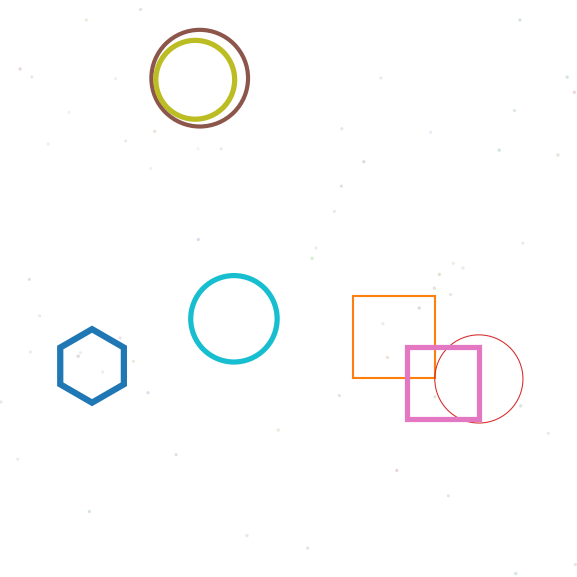[{"shape": "hexagon", "thickness": 3, "radius": 0.32, "center": [0.159, 0.365]}, {"shape": "square", "thickness": 1, "radius": 0.36, "center": [0.683, 0.416]}, {"shape": "circle", "thickness": 0.5, "radius": 0.38, "center": [0.829, 0.343]}, {"shape": "circle", "thickness": 2, "radius": 0.42, "center": [0.346, 0.864]}, {"shape": "square", "thickness": 2.5, "radius": 0.31, "center": [0.766, 0.335]}, {"shape": "circle", "thickness": 2.5, "radius": 0.34, "center": [0.338, 0.861]}, {"shape": "circle", "thickness": 2.5, "radius": 0.37, "center": [0.405, 0.447]}]